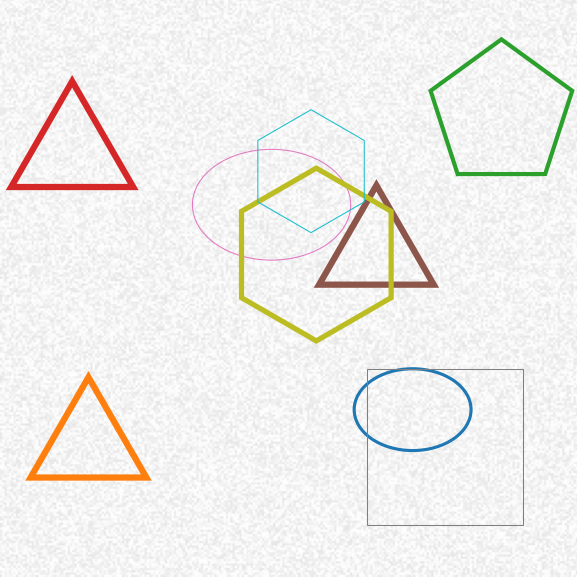[{"shape": "oval", "thickness": 1.5, "radius": 0.51, "center": [0.714, 0.29]}, {"shape": "triangle", "thickness": 3, "radius": 0.58, "center": [0.153, 0.23]}, {"shape": "pentagon", "thickness": 2, "radius": 0.64, "center": [0.868, 0.802]}, {"shape": "triangle", "thickness": 3, "radius": 0.61, "center": [0.125, 0.736]}, {"shape": "triangle", "thickness": 3, "radius": 0.57, "center": [0.652, 0.564]}, {"shape": "oval", "thickness": 0.5, "radius": 0.69, "center": [0.47, 0.645]}, {"shape": "square", "thickness": 0.5, "radius": 0.67, "center": [0.77, 0.226]}, {"shape": "hexagon", "thickness": 2.5, "radius": 0.75, "center": [0.548, 0.558]}, {"shape": "hexagon", "thickness": 0.5, "radius": 0.53, "center": [0.539, 0.703]}]